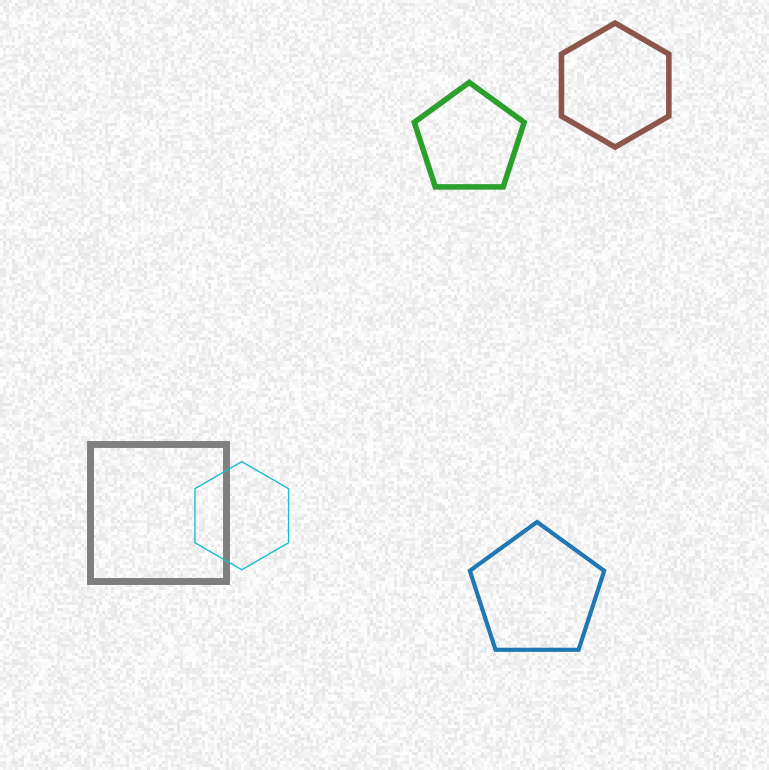[{"shape": "pentagon", "thickness": 1.5, "radius": 0.46, "center": [0.697, 0.23]}, {"shape": "pentagon", "thickness": 2, "radius": 0.38, "center": [0.609, 0.818]}, {"shape": "hexagon", "thickness": 2, "radius": 0.4, "center": [0.799, 0.889]}, {"shape": "square", "thickness": 2.5, "radius": 0.44, "center": [0.205, 0.334]}, {"shape": "hexagon", "thickness": 0.5, "radius": 0.35, "center": [0.314, 0.33]}]